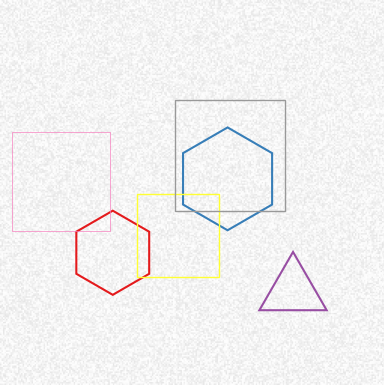[{"shape": "hexagon", "thickness": 1.5, "radius": 0.55, "center": [0.293, 0.343]}, {"shape": "hexagon", "thickness": 1.5, "radius": 0.67, "center": [0.591, 0.535]}, {"shape": "triangle", "thickness": 1.5, "radius": 0.5, "center": [0.761, 0.245]}, {"shape": "square", "thickness": 1, "radius": 0.54, "center": [0.463, 0.389]}, {"shape": "square", "thickness": 0.5, "radius": 0.64, "center": [0.159, 0.529]}, {"shape": "square", "thickness": 1, "radius": 0.72, "center": [0.598, 0.596]}]